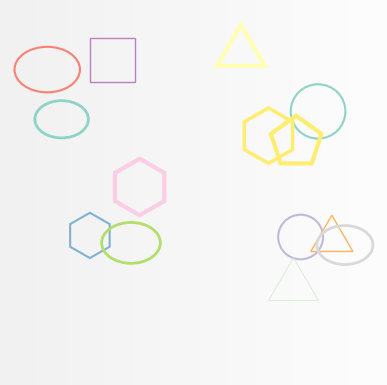[{"shape": "circle", "thickness": 1.5, "radius": 0.35, "center": [0.821, 0.711]}, {"shape": "oval", "thickness": 2, "radius": 0.35, "center": [0.159, 0.69]}, {"shape": "triangle", "thickness": 3, "radius": 0.36, "center": [0.621, 0.864]}, {"shape": "circle", "thickness": 1.5, "radius": 0.29, "center": [0.776, 0.384]}, {"shape": "oval", "thickness": 1.5, "radius": 0.42, "center": [0.122, 0.819]}, {"shape": "hexagon", "thickness": 1.5, "radius": 0.29, "center": [0.232, 0.389]}, {"shape": "triangle", "thickness": 1, "radius": 0.31, "center": [0.856, 0.378]}, {"shape": "oval", "thickness": 2, "radius": 0.38, "center": [0.338, 0.369]}, {"shape": "hexagon", "thickness": 3, "radius": 0.37, "center": [0.36, 0.514]}, {"shape": "oval", "thickness": 2, "radius": 0.36, "center": [0.89, 0.363]}, {"shape": "square", "thickness": 1, "radius": 0.29, "center": [0.289, 0.844]}, {"shape": "triangle", "thickness": 0.5, "radius": 0.37, "center": [0.757, 0.257]}, {"shape": "hexagon", "thickness": 2.5, "radius": 0.36, "center": [0.693, 0.648]}, {"shape": "pentagon", "thickness": 3, "radius": 0.34, "center": [0.764, 0.631]}]